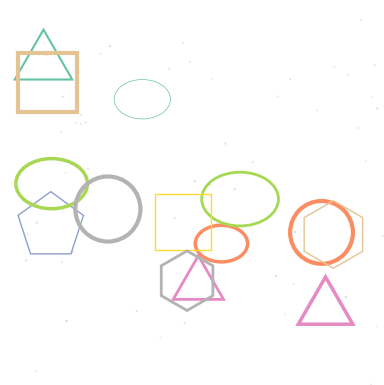[{"shape": "oval", "thickness": 0.5, "radius": 0.37, "center": [0.37, 0.742]}, {"shape": "triangle", "thickness": 1.5, "radius": 0.43, "center": [0.113, 0.837]}, {"shape": "circle", "thickness": 3, "radius": 0.41, "center": [0.835, 0.396]}, {"shape": "oval", "thickness": 2.5, "radius": 0.34, "center": [0.575, 0.367]}, {"shape": "pentagon", "thickness": 1, "radius": 0.45, "center": [0.132, 0.413]}, {"shape": "triangle", "thickness": 2, "radius": 0.38, "center": [0.515, 0.26]}, {"shape": "triangle", "thickness": 2.5, "radius": 0.41, "center": [0.846, 0.199]}, {"shape": "oval", "thickness": 2, "radius": 0.5, "center": [0.624, 0.483]}, {"shape": "oval", "thickness": 2.5, "radius": 0.46, "center": [0.134, 0.523]}, {"shape": "square", "thickness": 1, "radius": 0.36, "center": [0.476, 0.423]}, {"shape": "square", "thickness": 3, "radius": 0.38, "center": [0.123, 0.786]}, {"shape": "hexagon", "thickness": 1, "radius": 0.44, "center": [0.866, 0.391]}, {"shape": "hexagon", "thickness": 2, "radius": 0.39, "center": [0.486, 0.271]}, {"shape": "circle", "thickness": 3, "radius": 0.42, "center": [0.28, 0.457]}]